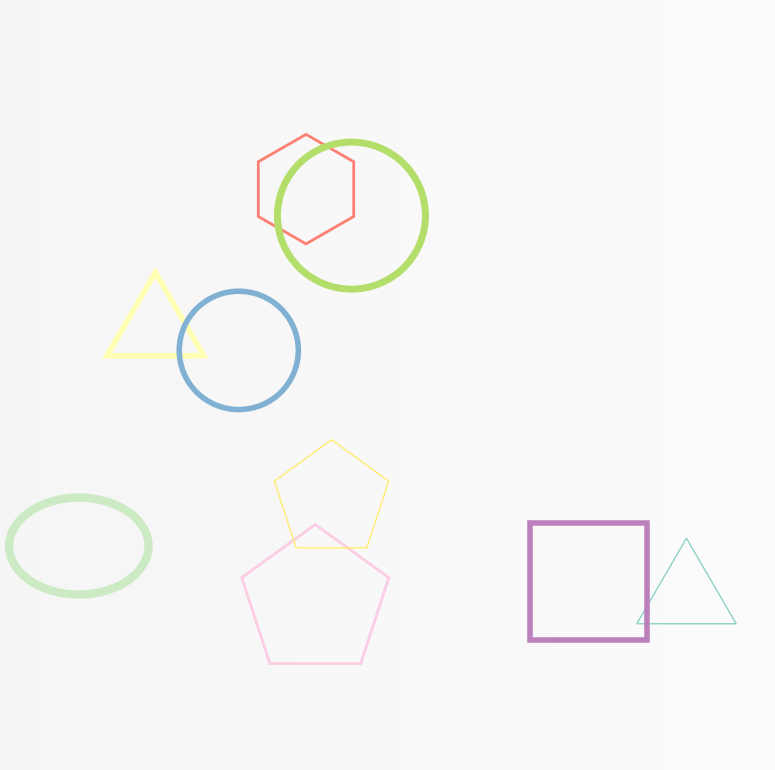[{"shape": "triangle", "thickness": 0.5, "radius": 0.37, "center": [0.886, 0.227]}, {"shape": "triangle", "thickness": 2, "radius": 0.36, "center": [0.201, 0.574]}, {"shape": "hexagon", "thickness": 1, "radius": 0.36, "center": [0.395, 0.754]}, {"shape": "circle", "thickness": 2, "radius": 0.38, "center": [0.308, 0.545]}, {"shape": "circle", "thickness": 2.5, "radius": 0.48, "center": [0.453, 0.72]}, {"shape": "pentagon", "thickness": 1, "radius": 0.5, "center": [0.407, 0.219]}, {"shape": "square", "thickness": 2, "radius": 0.38, "center": [0.759, 0.245]}, {"shape": "oval", "thickness": 3, "radius": 0.45, "center": [0.102, 0.291]}, {"shape": "pentagon", "thickness": 0.5, "radius": 0.39, "center": [0.428, 0.351]}]